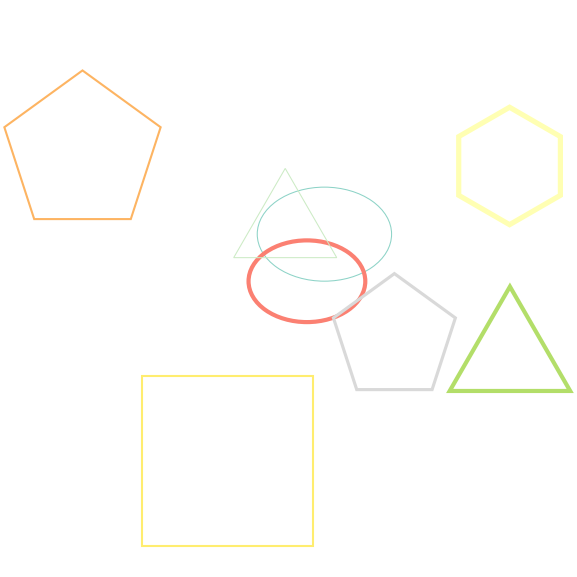[{"shape": "oval", "thickness": 0.5, "radius": 0.58, "center": [0.562, 0.594]}, {"shape": "hexagon", "thickness": 2.5, "radius": 0.51, "center": [0.882, 0.712]}, {"shape": "oval", "thickness": 2, "radius": 0.51, "center": [0.531, 0.512]}, {"shape": "pentagon", "thickness": 1, "radius": 0.71, "center": [0.143, 0.735]}, {"shape": "triangle", "thickness": 2, "radius": 0.6, "center": [0.883, 0.382]}, {"shape": "pentagon", "thickness": 1.5, "radius": 0.56, "center": [0.683, 0.414]}, {"shape": "triangle", "thickness": 0.5, "radius": 0.52, "center": [0.494, 0.604]}, {"shape": "square", "thickness": 1, "radius": 0.74, "center": [0.394, 0.201]}]